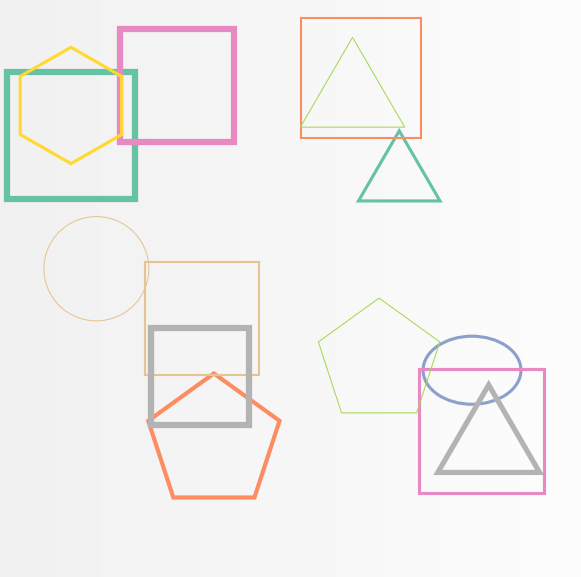[{"shape": "triangle", "thickness": 1.5, "radius": 0.4, "center": [0.687, 0.692]}, {"shape": "square", "thickness": 3, "radius": 0.55, "center": [0.122, 0.765]}, {"shape": "square", "thickness": 1, "radius": 0.52, "center": [0.621, 0.864]}, {"shape": "pentagon", "thickness": 2, "radius": 0.59, "center": [0.368, 0.234]}, {"shape": "oval", "thickness": 1.5, "radius": 0.42, "center": [0.812, 0.358]}, {"shape": "square", "thickness": 3, "radius": 0.49, "center": [0.305, 0.851]}, {"shape": "square", "thickness": 1.5, "radius": 0.54, "center": [0.829, 0.253]}, {"shape": "pentagon", "thickness": 0.5, "radius": 0.55, "center": [0.652, 0.373]}, {"shape": "triangle", "thickness": 0.5, "radius": 0.52, "center": [0.607, 0.831]}, {"shape": "hexagon", "thickness": 1.5, "radius": 0.5, "center": [0.122, 0.817]}, {"shape": "square", "thickness": 1, "radius": 0.49, "center": [0.348, 0.448]}, {"shape": "circle", "thickness": 0.5, "radius": 0.45, "center": [0.166, 0.534]}, {"shape": "triangle", "thickness": 2.5, "radius": 0.51, "center": [0.841, 0.232]}, {"shape": "square", "thickness": 3, "radius": 0.42, "center": [0.344, 0.348]}]